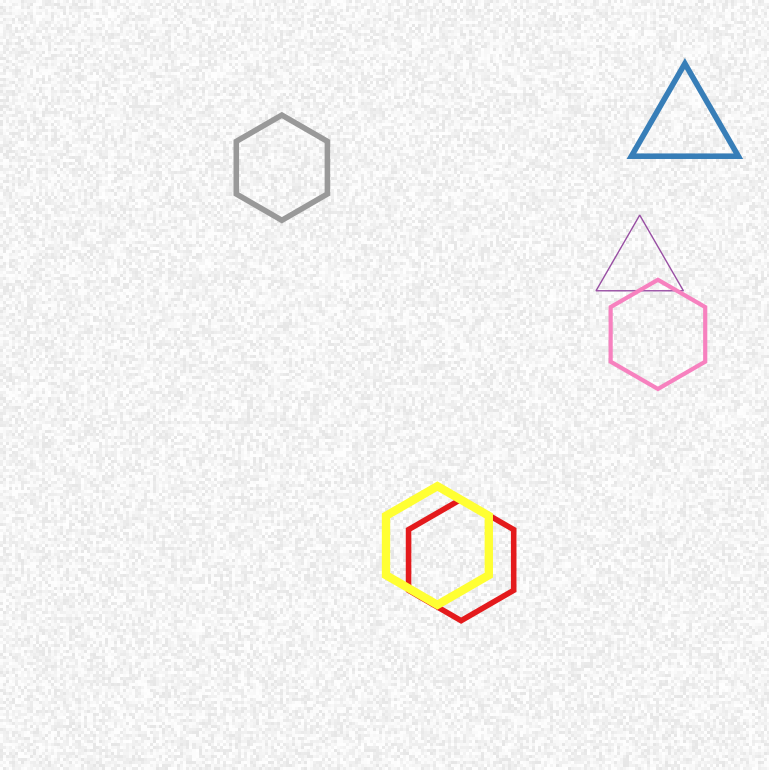[{"shape": "hexagon", "thickness": 2, "radius": 0.39, "center": [0.599, 0.273]}, {"shape": "triangle", "thickness": 2, "radius": 0.4, "center": [0.889, 0.837]}, {"shape": "triangle", "thickness": 0.5, "radius": 0.33, "center": [0.831, 0.655]}, {"shape": "hexagon", "thickness": 3, "radius": 0.39, "center": [0.568, 0.292]}, {"shape": "hexagon", "thickness": 1.5, "radius": 0.35, "center": [0.854, 0.566]}, {"shape": "hexagon", "thickness": 2, "radius": 0.34, "center": [0.366, 0.782]}]